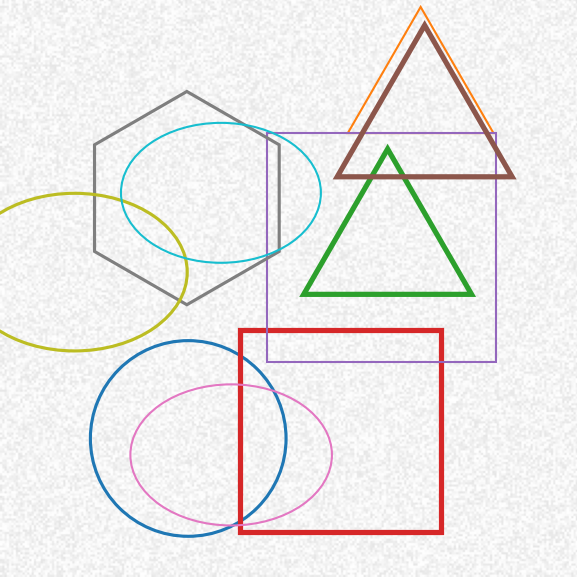[{"shape": "circle", "thickness": 1.5, "radius": 0.85, "center": [0.326, 0.24]}, {"shape": "triangle", "thickness": 1, "radius": 0.73, "center": [0.728, 0.842]}, {"shape": "triangle", "thickness": 2.5, "radius": 0.84, "center": [0.671, 0.573]}, {"shape": "square", "thickness": 2.5, "radius": 0.87, "center": [0.59, 0.253]}, {"shape": "square", "thickness": 1, "radius": 0.99, "center": [0.661, 0.571]}, {"shape": "triangle", "thickness": 2.5, "radius": 0.87, "center": [0.735, 0.78]}, {"shape": "oval", "thickness": 1, "radius": 0.87, "center": [0.4, 0.211]}, {"shape": "hexagon", "thickness": 1.5, "radius": 0.92, "center": [0.324, 0.656]}, {"shape": "oval", "thickness": 1.5, "radius": 0.97, "center": [0.129, 0.528]}, {"shape": "oval", "thickness": 1, "radius": 0.87, "center": [0.383, 0.665]}]